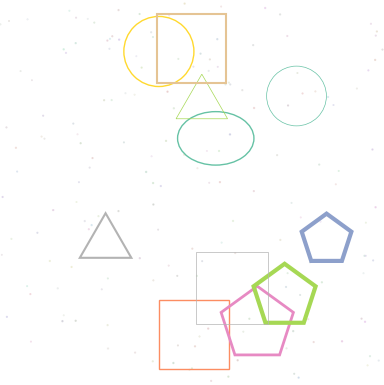[{"shape": "oval", "thickness": 1, "radius": 0.5, "center": [0.56, 0.641]}, {"shape": "circle", "thickness": 0.5, "radius": 0.39, "center": [0.77, 0.751]}, {"shape": "square", "thickness": 1, "radius": 0.45, "center": [0.504, 0.131]}, {"shape": "pentagon", "thickness": 3, "radius": 0.34, "center": [0.848, 0.377]}, {"shape": "pentagon", "thickness": 2, "radius": 0.49, "center": [0.668, 0.158]}, {"shape": "pentagon", "thickness": 3, "radius": 0.42, "center": [0.739, 0.23]}, {"shape": "triangle", "thickness": 0.5, "radius": 0.39, "center": [0.524, 0.73]}, {"shape": "circle", "thickness": 1, "radius": 0.45, "center": [0.413, 0.866]}, {"shape": "square", "thickness": 1.5, "radius": 0.45, "center": [0.497, 0.873]}, {"shape": "triangle", "thickness": 1.5, "radius": 0.39, "center": [0.274, 0.369]}, {"shape": "square", "thickness": 0.5, "radius": 0.47, "center": [0.602, 0.252]}]